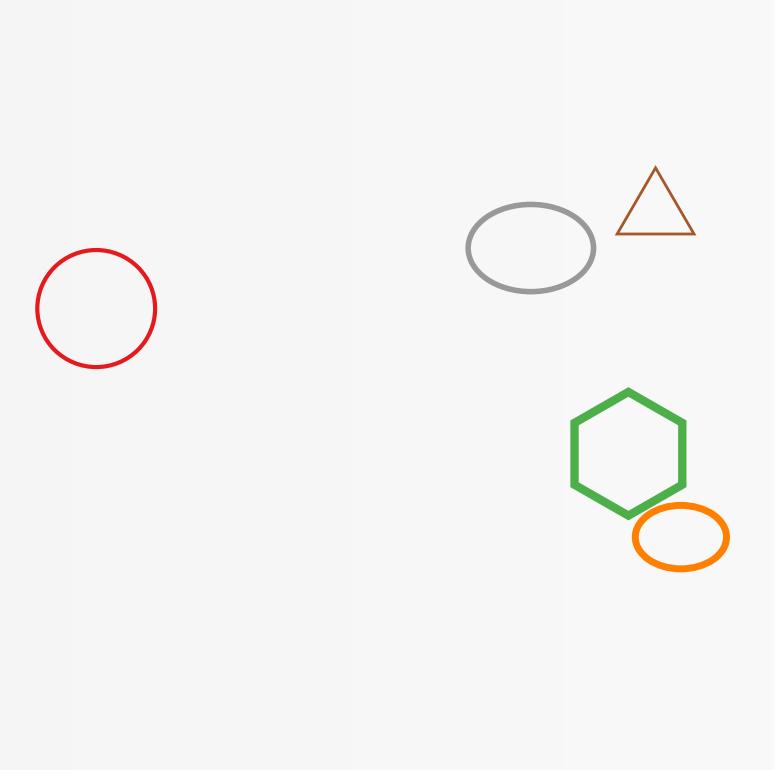[{"shape": "circle", "thickness": 1.5, "radius": 0.38, "center": [0.124, 0.599]}, {"shape": "hexagon", "thickness": 3, "radius": 0.4, "center": [0.811, 0.411]}, {"shape": "oval", "thickness": 2.5, "radius": 0.29, "center": [0.879, 0.302]}, {"shape": "triangle", "thickness": 1, "radius": 0.29, "center": [0.846, 0.725]}, {"shape": "oval", "thickness": 2, "radius": 0.4, "center": [0.685, 0.678]}]